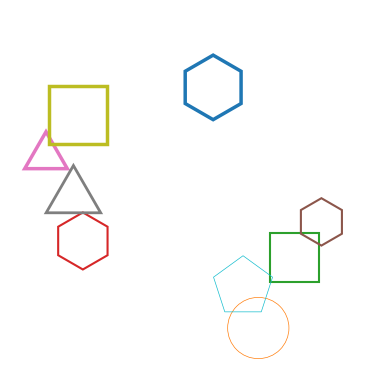[{"shape": "hexagon", "thickness": 2.5, "radius": 0.42, "center": [0.554, 0.773]}, {"shape": "circle", "thickness": 0.5, "radius": 0.4, "center": [0.671, 0.148]}, {"shape": "square", "thickness": 1.5, "radius": 0.32, "center": [0.765, 0.332]}, {"shape": "hexagon", "thickness": 1.5, "radius": 0.37, "center": [0.215, 0.374]}, {"shape": "hexagon", "thickness": 1.5, "radius": 0.31, "center": [0.835, 0.424]}, {"shape": "triangle", "thickness": 2.5, "radius": 0.32, "center": [0.12, 0.594]}, {"shape": "triangle", "thickness": 2, "radius": 0.41, "center": [0.191, 0.488]}, {"shape": "square", "thickness": 2.5, "radius": 0.37, "center": [0.202, 0.702]}, {"shape": "pentagon", "thickness": 0.5, "radius": 0.4, "center": [0.631, 0.255]}]